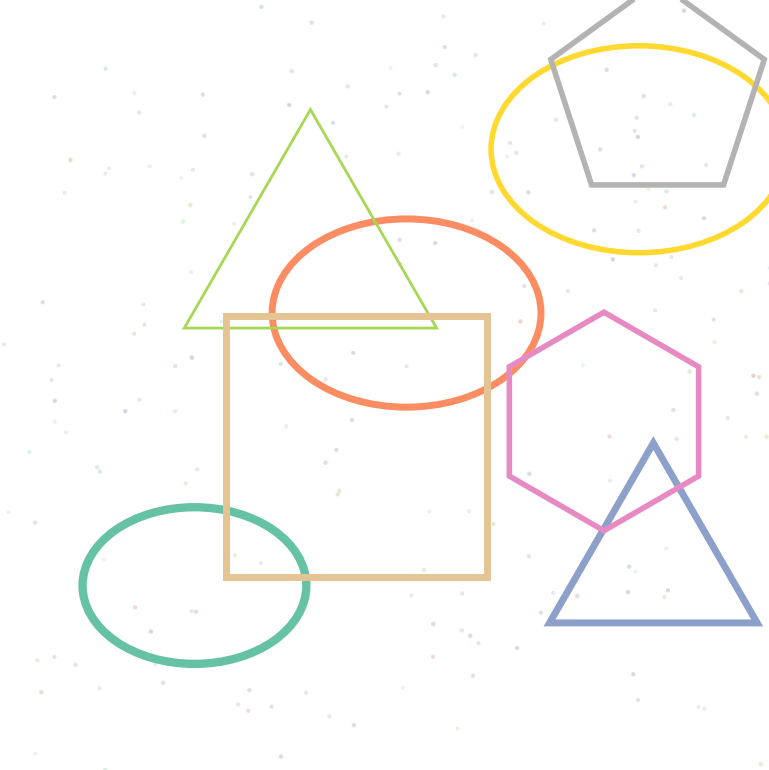[{"shape": "oval", "thickness": 3, "radius": 0.73, "center": [0.253, 0.24]}, {"shape": "oval", "thickness": 2.5, "radius": 0.87, "center": [0.528, 0.593]}, {"shape": "triangle", "thickness": 2.5, "radius": 0.78, "center": [0.849, 0.269]}, {"shape": "hexagon", "thickness": 2, "radius": 0.71, "center": [0.784, 0.453]}, {"shape": "triangle", "thickness": 1, "radius": 0.95, "center": [0.403, 0.669]}, {"shape": "oval", "thickness": 2, "radius": 0.96, "center": [0.83, 0.806]}, {"shape": "square", "thickness": 2.5, "radius": 0.85, "center": [0.463, 0.42]}, {"shape": "pentagon", "thickness": 2, "radius": 0.73, "center": [0.854, 0.878]}]